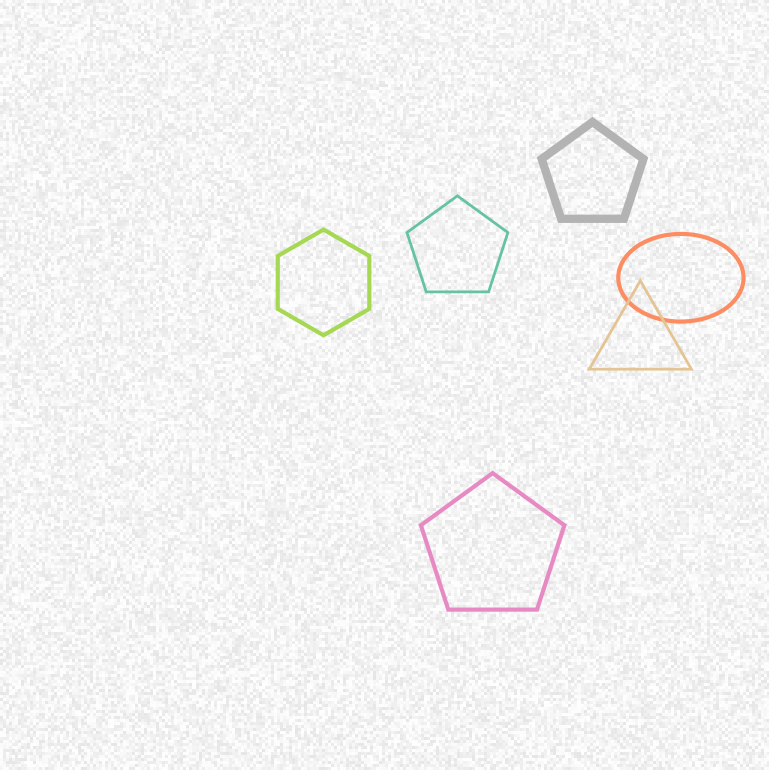[{"shape": "pentagon", "thickness": 1, "radius": 0.34, "center": [0.594, 0.677]}, {"shape": "oval", "thickness": 1.5, "radius": 0.41, "center": [0.884, 0.639]}, {"shape": "pentagon", "thickness": 1.5, "radius": 0.49, "center": [0.64, 0.288]}, {"shape": "hexagon", "thickness": 1.5, "radius": 0.34, "center": [0.42, 0.633]}, {"shape": "triangle", "thickness": 1, "radius": 0.38, "center": [0.832, 0.559]}, {"shape": "pentagon", "thickness": 3, "radius": 0.35, "center": [0.77, 0.772]}]